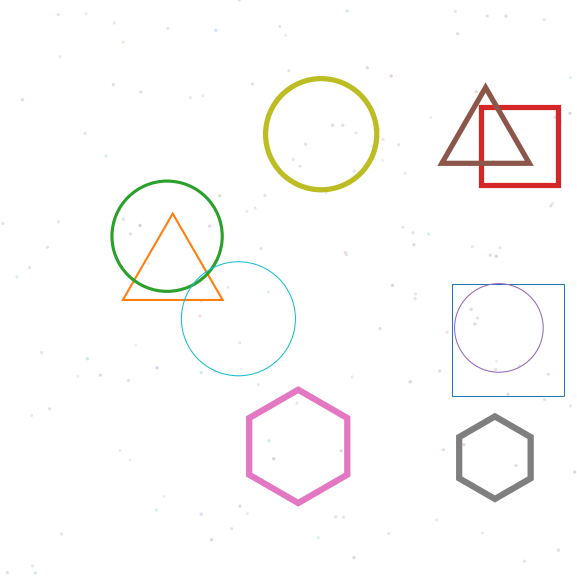[{"shape": "square", "thickness": 0.5, "radius": 0.48, "center": [0.88, 0.411]}, {"shape": "triangle", "thickness": 1, "radius": 0.5, "center": [0.299, 0.53]}, {"shape": "circle", "thickness": 1.5, "radius": 0.48, "center": [0.289, 0.59]}, {"shape": "square", "thickness": 2.5, "radius": 0.34, "center": [0.9, 0.746]}, {"shape": "circle", "thickness": 0.5, "radius": 0.38, "center": [0.864, 0.431]}, {"shape": "triangle", "thickness": 2.5, "radius": 0.44, "center": [0.841, 0.76]}, {"shape": "hexagon", "thickness": 3, "radius": 0.49, "center": [0.516, 0.226]}, {"shape": "hexagon", "thickness": 3, "radius": 0.36, "center": [0.857, 0.207]}, {"shape": "circle", "thickness": 2.5, "radius": 0.48, "center": [0.556, 0.767]}, {"shape": "circle", "thickness": 0.5, "radius": 0.49, "center": [0.413, 0.447]}]